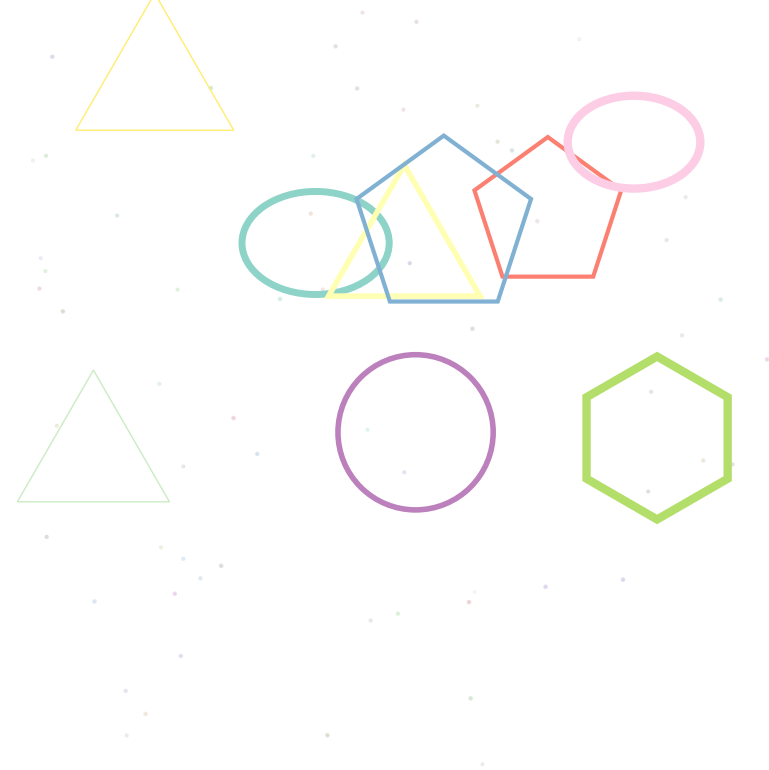[{"shape": "oval", "thickness": 2.5, "radius": 0.48, "center": [0.41, 0.684]}, {"shape": "triangle", "thickness": 2, "radius": 0.57, "center": [0.525, 0.672]}, {"shape": "pentagon", "thickness": 1.5, "radius": 0.5, "center": [0.711, 0.722]}, {"shape": "pentagon", "thickness": 1.5, "radius": 0.6, "center": [0.576, 0.705]}, {"shape": "hexagon", "thickness": 3, "radius": 0.53, "center": [0.853, 0.431]}, {"shape": "oval", "thickness": 3, "radius": 0.43, "center": [0.823, 0.815]}, {"shape": "circle", "thickness": 2, "radius": 0.5, "center": [0.54, 0.439]}, {"shape": "triangle", "thickness": 0.5, "radius": 0.57, "center": [0.121, 0.405]}, {"shape": "triangle", "thickness": 0.5, "radius": 0.59, "center": [0.201, 0.89]}]